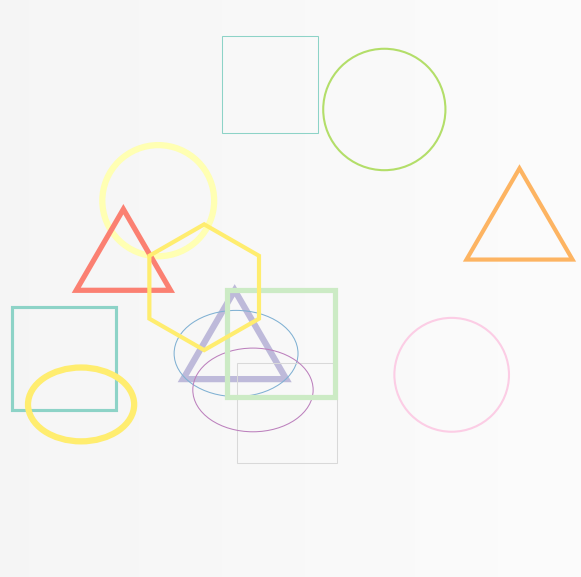[{"shape": "square", "thickness": 1.5, "radius": 0.45, "center": [0.11, 0.379]}, {"shape": "square", "thickness": 0.5, "radius": 0.42, "center": [0.464, 0.853]}, {"shape": "circle", "thickness": 3, "radius": 0.48, "center": [0.272, 0.652]}, {"shape": "triangle", "thickness": 3, "radius": 0.51, "center": [0.404, 0.394]}, {"shape": "triangle", "thickness": 2.5, "radius": 0.47, "center": [0.212, 0.543]}, {"shape": "oval", "thickness": 0.5, "radius": 0.53, "center": [0.406, 0.387]}, {"shape": "triangle", "thickness": 2, "radius": 0.53, "center": [0.894, 0.602]}, {"shape": "circle", "thickness": 1, "radius": 0.53, "center": [0.661, 0.81]}, {"shape": "circle", "thickness": 1, "radius": 0.49, "center": [0.777, 0.35]}, {"shape": "square", "thickness": 0.5, "radius": 0.43, "center": [0.494, 0.284]}, {"shape": "oval", "thickness": 0.5, "radius": 0.52, "center": [0.435, 0.324]}, {"shape": "square", "thickness": 2.5, "radius": 0.46, "center": [0.483, 0.405]}, {"shape": "oval", "thickness": 3, "radius": 0.46, "center": [0.139, 0.299]}, {"shape": "hexagon", "thickness": 2, "radius": 0.54, "center": [0.351, 0.502]}]